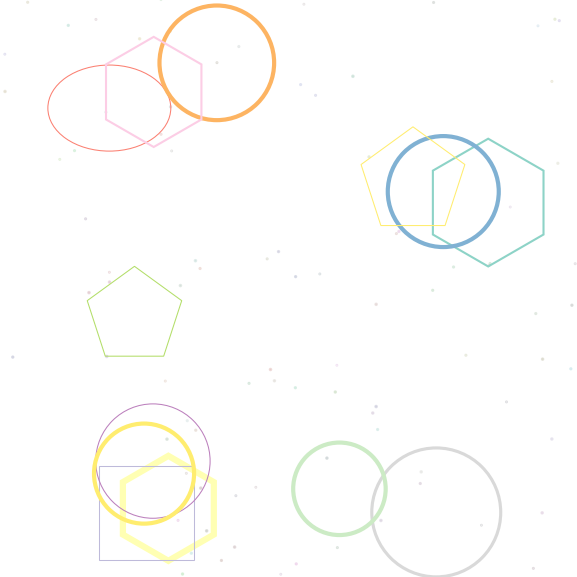[{"shape": "hexagon", "thickness": 1, "radius": 0.55, "center": [0.845, 0.648]}, {"shape": "hexagon", "thickness": 3, "radius": 0.45, "center": [0.292, 0.119]}, {"shape": "square", "thickness": 0.5, "radius": 0.41, "center": [0.253, 0.111]}, {"shape": "oval", "thickness": 0.5, "radius": 0.53, "center": [0.189, 0.812]}, {"shape": "circle", "thickness": 2, "radius": 0.48, "center": [0.768, 0.667]}, {"shape": "circle", "thickness": 2, "radius": 0.5, "center": [0.375, 0.89]}, {"shape": "pentagon", "thickness": 0.5, "radius": 0.43, "center": [0.233, 0.452]}, {"shape": "hexagon", "thickness": 1, "radius": 0.48, "center": [0.266, 0.84]}, {"shape": "circle", "thickness": 1.5, "radius": 0.56, "center": [0.755, 0.112]}, {"shape": "circle", "thickness": 0.5, "radius": 0.5, "center": [0.265, 0.201]}, {"shape": "circle", "thickness": 2, "radius": 0.4, "center": [0.588, 0.153]}, {"shape": "pentagon", "thickness": 0.5, "radius": 0.47, "center": [0.715, 0.685]}, {"shape": "circle", "thickness": 2, "radius": 0.43, "center": [0.249, 0.179]}]